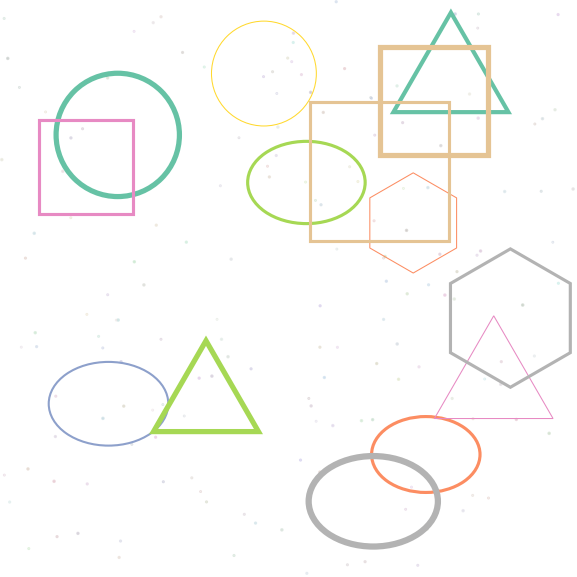[{"shape": "triangle", "thickness": 2, "radius": 0.57, "center": [0.781, 0.862]}, {"shape": "circle", "thickness": 2.5, "radius": 0.53, "center": [0.204, 0.766]}, {"shape": "hexagon", "thickness": 0.5, "radius": 0.43, "center": [0.716, 0.613]}, {"shape": "oval", "thickness": 1.5, "radius": 0.47, "center": [0.737, 0.212]}, {"shape": "oval", "thickness": 1, "radius": 0.52, "center": [0.188, 0.3]}, {"shape": "triangle", "thickness": 0.5, "radius": 0.59, "center": [0.855, 0.334]}, {"shape": "square", "thickness": 1.5, "radius": 0.41, "center": [0.149, 0.711]}, {"shape": "triangle", "thickness": 2.5, "radius": 0.52, "center": [0.357, 0.304]}, {"shape": "oval", "thickness": 1.5, "radius": 0.51, "center": [0.531, 0.683]}, {"shape": "circle", "thickness": 0.5, "radius": 0.45, "center": [0.457, 0.872]}, {"shape": "square", "thickness": 1.5, "radius": 0.6, "center": [0.657, 0.702]}, {"shape": "square", "thickness": 2.5, "radius": 0.47, "center": [0.752, 0.824]}, {"shape": "oval", "thickness": 3, "radius": 0.56, "center": [0.646, 0.131]}, {"shape": "hexagon", "thickness": 1.5, "radius": 0.6, "center": [0.884, 0.448]}]